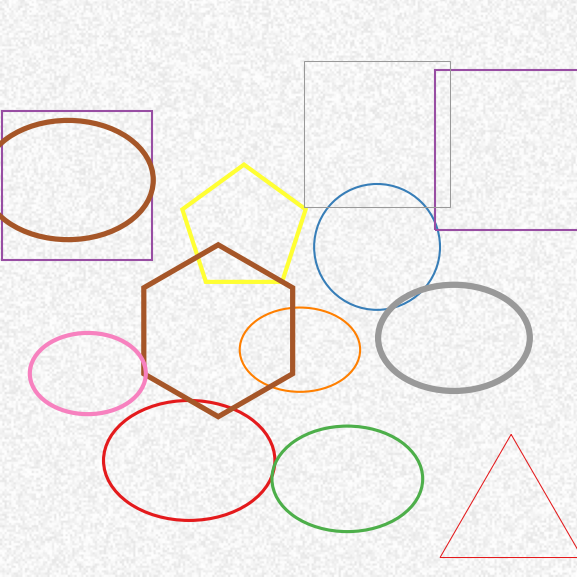[{"shape": "oval", "thickness": 1.5, "radius": 0.74, "center": [0.328, 0.202]}, {"shape": "triangle", "thickness": 0.5, "radius": 0.71, "center": [0.885, 0.105]}, {"shape": "circle", "thickness": 1, "radius": 0.54, "center": [0.653, 0.572]}, {"shape": "oval", "thickness": 1.5, "radius": 0.65, "center": [0.601, 0.17]}, {"shape": "square", "thickness": 1, "radius": 0.65, "center": [0.133, 0.678]}, {"shape": "square", "thickness": 1, "radius": 0.69, "center": [0.891, 0.739]}, {"shape": "oval", "thickness": 1, "radius": 0.52, "center": [0.519, 0.394]}, {"shape": "pentagon", "thickness": 2, "radius": 0.56, "center": [0.423, 0.602]}, {"shape": "hexagon", "thickness": 2.5, "radius": 0.74, "center": [0.378, 0.426]}, {"shape": "oval", "thickness": 2.5, "radius": 0.74, "center": [0.118, 0.687]}, {"shape": "oval", "thickness": 2, "radius": 0.5, "center": [0.152, 0.352]}, {"shape": "oval", "thickness": 3, "radius": 0.66, "center": [0.786, 0.414]}, {"shape": "square", "thickness": 0.5, "radius": 0.63, "center": [0.653, 0.767]}]